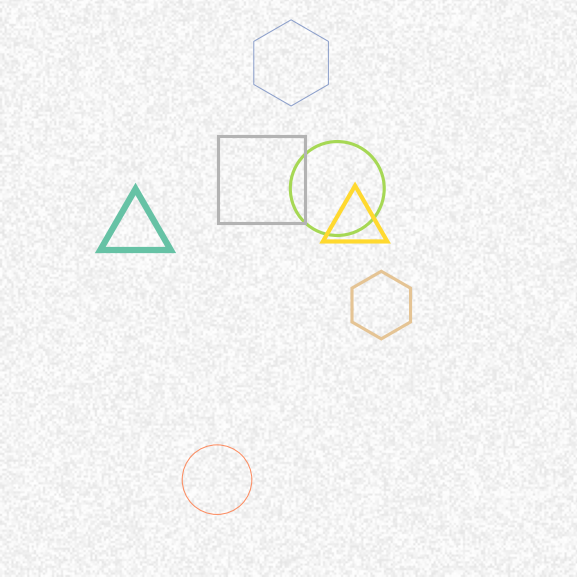[{"shape": "triangle", "thickness": 3, "radius": 0.35, "center": [0.235, 0.601]}, {"shape": "circle", "thickness": 0.5, "radius": 0.3, "center": [0.376, 0.169]}, {"shape": "hexagon", "thickness": 0.5, "radius": 0.37, "center": [0.504, 0.89]}, {"shape": "circle", "thickness": 1.5, "radius": 0.41, "center": [0.584, 0.673]}, {"shape": "triangle", "thickness": 2, "radius": 0.32, "center": [0.615, 0.613]}, {"shape": "hexagon", "thickness": 1.5, "radius": 0.29, "center": [0.66, 0.471]}, {"shape": "square", "thickness": 1.5, "radius": 0.38, "center": [0.453, 0.688]}]